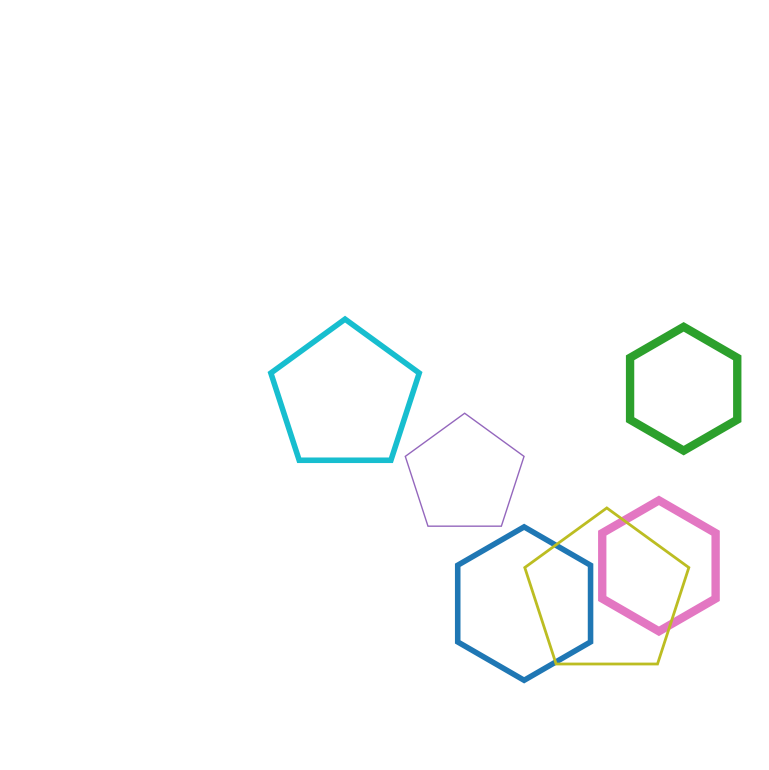[{"shape": "hexagon", "thickness": 2, "radius": 0.5, "center": [0.681, 0.216]}, {"shape": "hexagon", "thickness": 3, "radius": 0.4, "center": [0.888, 0.495]}, {"shape": "pentagon", "thickness": 0.5, "radius": 0.41, "center": [0.603, 0.382]}, {"shape": "hexagon", "thickness": 3, "radius": 0.43, "center": [0.856, 0.265]}, {"shape": "pentagon", "thickness": 1, "radius": 0.56, "center": [0.788, 0.228]}, {"shape": "pentagon", "thickness": 2, "radius": 0.51, "center": [0.448, 0.484]}]